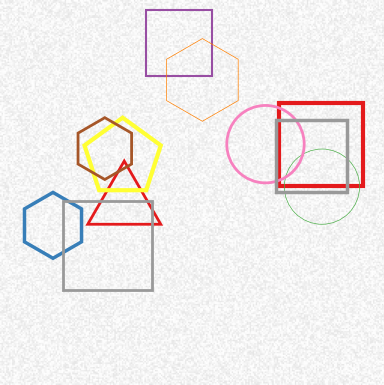[{"shape": "triangle", "thickness": 2, "radius": 0.55, "center": [0.323, 0.472]}, {"shape": "square", "thickness": 3, "radius": 0.54, "center": [0.834, 0.625]}, {"shape": "hexagon", "thickness": 2.5, "radius": 0.43, "center": [0.138, 0.415]}, {"shape": "circle", "thickness": 0.5, "radius": 0.49, "center": [0.836, 0.515]}, {"shape": "square", "thickness": 1.5, "radius": 0.43, "center": [0.466, 0.888]}, {"shape": "hexagon", "thickness": 0.5, "radius": 0.54, "center": [0.526, 0.792]}, {"shape": "pentagon", "thickness": 3, "radius": 0.52, "center": [0.319, 0.59]}, {"shape": "hexagon", "thickness": 2, "radius": 0.4, "center": [0.272, 0.614]}, {"shape": "circle", "thickness": 2, "radius": 0.5, "center": [0.69, 0.626]}, {"shape": "square", "thickness": 2, "radius": 0.57, "center": [0.279, 0.363]}, {"shape": "square", "thickness": 2.5, "radius": 0.46, "center": [0.808, 0.595]}]